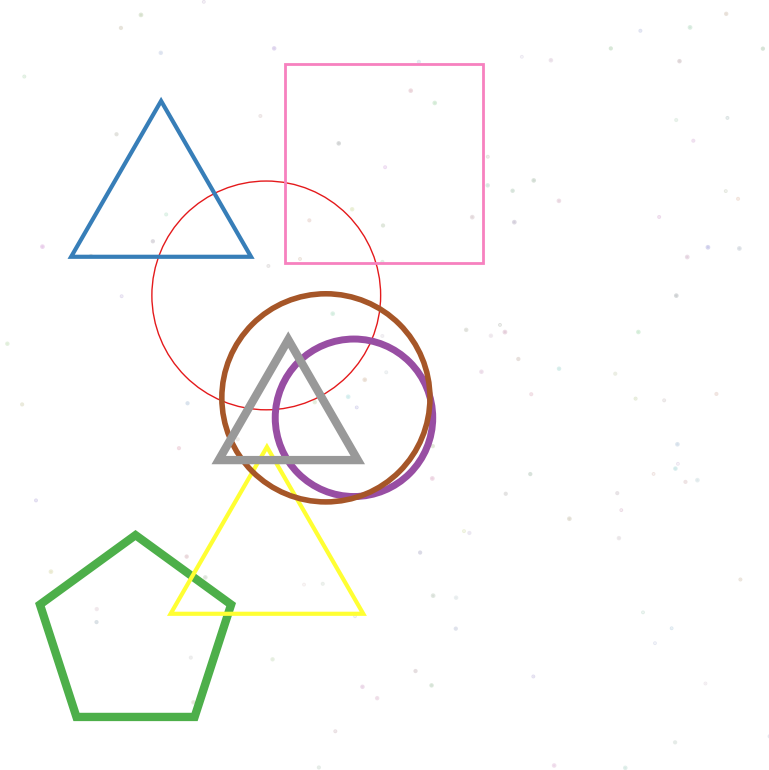[{"shape": "circle", "thickness": 0.5, "radius": 0.74, "center": [0.346, 0.616]}, {"shape": "triangle", "thickness": 1.5, "radius": 0.67, "center": [0.209, 0.734]}, {"shape": "pentagon", "thickness": 3, "radius": 0.65, "center": [0.176, 0.175]}, {"shape": "circle", "thickness": 2.5, "radius": 0.51, "center": [0.46, 0.457]}, {"shape": "triangle", "thickness": 1.5, "radius": 0.72, "center": [0.347, 0.275]}, {"shape": "circle", "thickness": 2, "radius": 0.68, "center": [0.423, 0.483]}, {"shape": "square", "thickness": 1, "radius": 0.64, "center": [0.499, 0.788]}, {"shape": "triangle", "thickness": 3, "radius": 0.52, "center": [0.374, 0.455]}]